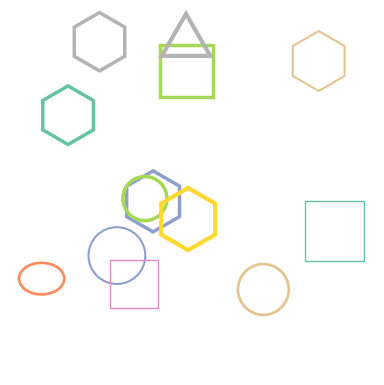[{"shape": "square", "thickness": 1, "radius": 0.39, "center": [0.868, 0.4]}, {"shape": "hexagon", "thickness": 2.5, "radius": 0.38, "center": [0.177, 0.701]}, {"shape": "oval", "thickness": 2, "radius": 0.29, "center": [0.108, 0.276]}, {"shape": "circle", "thickness": 1.5, "radius": 0.37, "center": [0.304, 0.336]}, {"shape": "hexagon", "thickness": 2.5, "radius": 0.4, "center": [0.398, 0.477]}, {"shape": "square", "thickness": 1, "radius": 0.31, "center": [0.347, 0.263]}, {"shape": "circle", "thickness": 2.5, "radius": 0.29, "center": [0.376, 0.484]}, {"shape": "square", "thickness": 2.5, "radius": 0.34, "center": [0.484, 0.816]}, {"shape": "hexagon", "thickness": 3, "radius": 0.4, "center": [0.489, 0.431]}, {"shape": "hexagon", "thickness": 1.5, "radius": 0.39, "center": [0.828, 0.841]}, {"shape": "circle", "thickness": 2, "radius": 0.33, "center": [0.684, 0.248]}, {"shape": "hexagon", "thickness": 2.5, "radius": 0.38, "center": [0.259, 0.892]}, {"shape": "triangle", "thickness": 3, "radius": 0.36, "center": [0.483, 0.891]}]